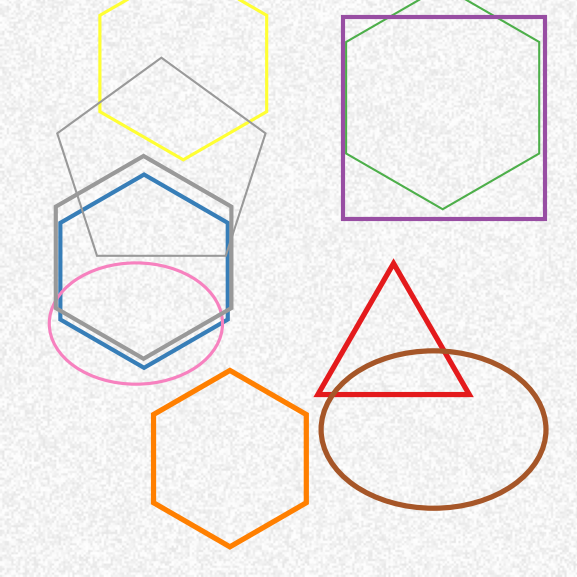[{"shape": "triangle", "thickness": 2.5, "radius": 0.76, "center": [0.682, 0.392]}, {"shape": "hexagon", "thickness": 2, "radius": 0.84, "center": [0.249, 0.53]}, {"shape": "hexagon", "thickness": 1, "radius": 0.97, "center": [0.767, 0.83]}, {"shape": "square", "thickness": 2, "radius": 0.87, "center": [0.769, 0.795]}, {"shape": "hexagon", "thickness": 2.5, "radius": 0.76, "center": [0.398, 0.205]}, {"shape": "hexagon", "thickness": 1.5, "radius": 0.83, "center": [0.317, 0.889]}, {"shape": "oval", "thickness": 2.5, "radius": 0.97, "center": [0.751, 0.255]}, {"shape": "oval", "thickness": 1.5, "radius": 0.75, "center": [0.235, 0.439]}, {"shape": "pentagon", "thickness": 1, "radius": 0.95, "center": [0.279, 0.71]}, {"shape": "hexagon", "thickness": 2, "radius": 0.88, "center": [0.249, 0.553]}]